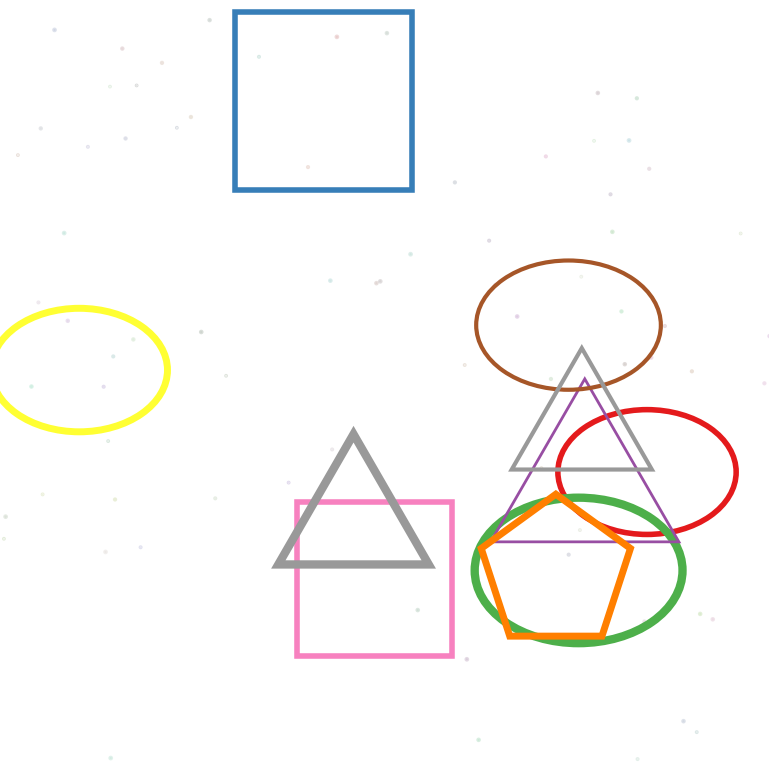[{"shape": "oval", "thickness": 2, "radius": 0.58, "center": [0.84, 0.387]}, {"shape": "square", "thickness": 2, "radius": 0.58, "center": [0.42, 0.869]}, {"shape": "oval", "thickness": 3, "radius": 0.67, "center": [0.751, 0.259]}, {"shape": "triangle", "thickness": 1, "radius": 0.71, "center": [0.759, 0.367]}, {"shape": "pentagon", "thickness": 2.5, "radius": 0.51, "center": [0.722, 0.256]}, {"shape": "oval", "thickness": 2.5, "radius": 0.57, "center": [0.103, 0.519]}, {"shape": "oval", "thickness": 1.5, "radius": 0.6, "center": [0.738, 0.578]}, {"shape": "square", "thickness": 2, "radius": 0.5, "center": [0.487, 0.248]}, {"shape": "triangle", "thickness": 3, "radius": 0.56, "center": [0.459, 0.323]}, {"shape": "triangle", "thickness": 1.5, "radius": 0.53, "center": [0.756, 0.443]}]